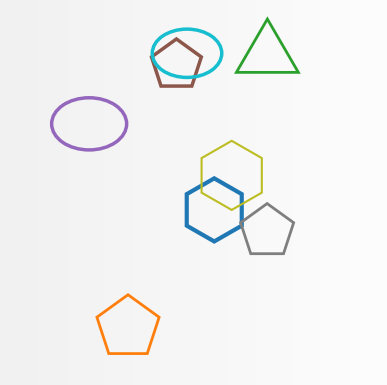[{"shape": "hexagon", "thickness": 3, "radius": 0.41, "center": [0.553, 0.455]}, {"shape": "pentagon", "thickness": 2, "radius": 0.42, "center": [0.33, 0.15]}, {"shape": "triangle", "thickness": 2, "radius": 0.46, "center": [0.69, 0.858]}, {"shape": "oval", "thickness": 2.5, "radius": 0.48, "center": [0.23, 0.678]}, {"shape": "pentagon", "thickness": 2.5, "radius": 0.34, "center": [0.455, 0.831]}, {"shape": "pentagon", "thickness": 2, "radius": 0.36, "center": [0.689, 0.399]}, {"shape": "hexagon", "thickness": 1.5, "radius": 0.45, "center": [0.598, 0.544]}, {"shape": "oval", "thickness": 2.5, "radius": 0.45, "center": [0.483, 0.862]}]